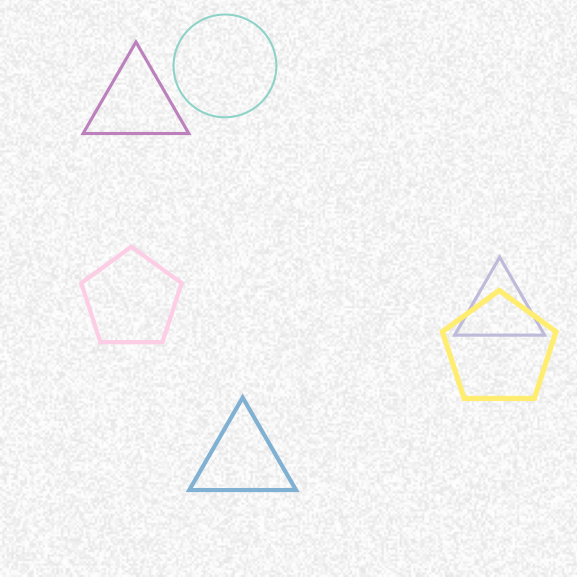[{"shape": "circle", "thickness": 1, "radius": 0.45, "center": [0.39, 0.885]}, {"shape": "triangle", "thickness": 1.5, "radius": 0.45, "center": [0.865, 0.464]}, {"shape": "triangle", "thickness": 2, "radius": 0.53, "center": [0.42, 0.204]}, {"shape": "pentagon", "thickness": 2, "radius": 0.46, "center": [0.228, 0.481]}, {"shape": "triangle", "thickness": 1.5, "radius": 0.53, "center": [0.235, 0.821]}, {"shape": "pentagon", "thickness": 2.5, "radius": 0.52, "center": [0.864, 0.393]}]